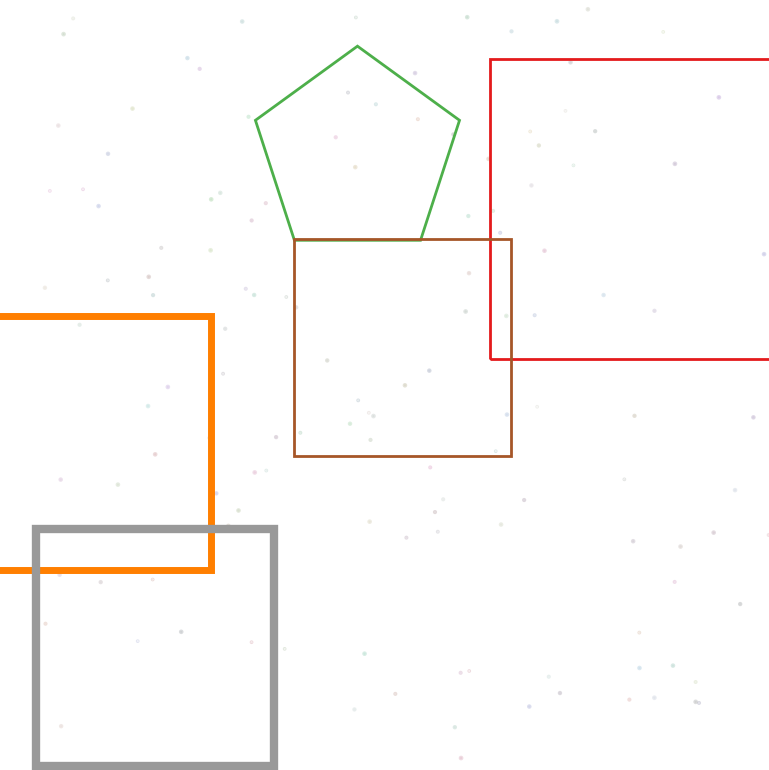[{"shape": "square", "thickness": 1, "radius": 0.97, "center": [0.831, 0.728]}, {"shape": "pentagon", "thickness": 1, "radius": 0.7, "center": [0.464, 0.801]}, {"shape": "square", "thickness": 2.5, "radius": 0.83, "center": [0.109, 0.424]}, {"shape": "square", "thickness": 1, "radius": 0.7, "center": [0.522, 0.549]}, {"shape": "square", "thickness": 3, "radius": 0.77, "center": [0.201, 0.159]}]